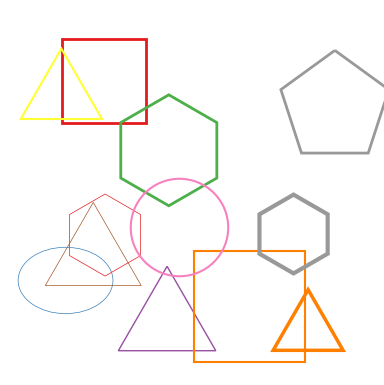[{"shape": "hexagon", "thickness": 0.5, "radius": 0.53, "center": [0.273, 0.389]}, {"shape": "square", "thickness": 2, "radius": 0.54, "center": [0.269, 0.79]}, {"shape": "oval", "thickness": 0.5, "radius": 0.62, "center": [0.17, 0.272]}, {"shape": "hexagon", "thickness": 2, "radius": 0.72, "center": [0.438, 0.61]}, {"shape": "triangle", "thickness": 1, "radius": 0.73, "center": [0.434, 0.162]}, {"shape": "square", "thickness": 1.5, "radius": 0.72, "center": [0.649, 0.203]}, {"shape": "triangle", "thickness": 2.5, "radius": 0.52, "center": [0.8, 0.143]}, {"shape": "triangle", "thickness": 1.5, "radius": 0.61, "center": [0.159, 0.752]}, {"shape": "triangle", "thickness": 0.5, "radius": 0.72, "center": [0.242, 0.33]}, {"shape": "circle", "thickness": 1.5, "radius": 0.63, "center": [0.466, 0.409]}, {"shape": "pentagon", "thickness": 2, "radius": 0.74, "center": [0.87, 0.722]}, {"shape": "hexagon", "thickness": 3, "radius": 0.51, "center": [0.763, 0.392]}]